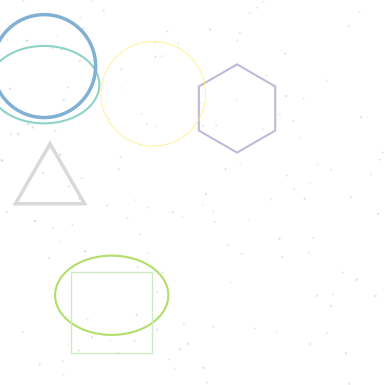[{"shape": "oval", "thickness": 1.5, "radius": 0.72, "center": [0.114, 0.78]}, {"shape": "hexagon", "thickness": 1.5, "radius": 0.57, "center": [0.616, 0.718]}, {"shape": "circle", "thickness": 2.5, "radius": 0.67, "center": [0.115, 0.828]}, {"shape": "oval", "thickness": 1.5, "radius": 0.74, "center": [0.29, 0.233]}, {"shape": "triangle", "thickness": 2.5, "radius": 0.52, "center": [0.13, 0.523]}, {"shape": "square", "thickness": 1, "radius": 0.53, "center": [0.29, 0.187]}, {"shape": "circle", "thickness": 0.5, "radius": 0.68, "center": [0.398, 0.756]}]